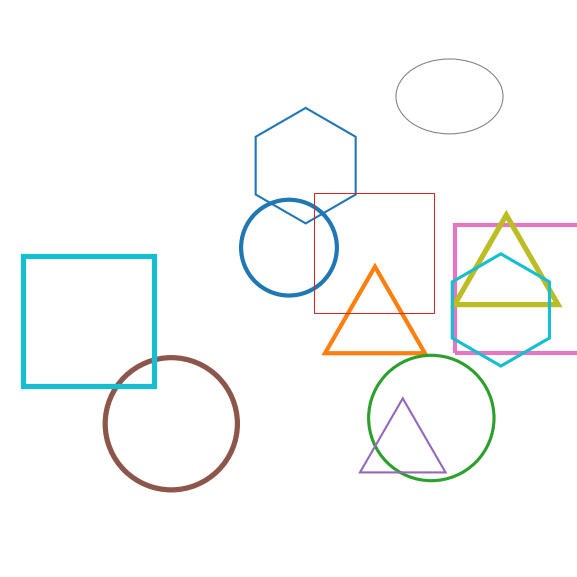[{"shape": "circle", "thickness": 2, "radius": 0.41, "center": [0.5, 0.57]}, {"shape": "hexagon", "thickness": 1, "radius": 0.5, "center": [0.529, 0.712]}, {"shape": "triangle", "thickness": 2, "radius": 0.5, "center": [0.649, 0.437]}, {"shape": "circle", "thickness": 1.5, "radius": 0.54, "center": [0.747, 0.275]}, {"shape": "square", "thickness": 0.5, "radius": 0.52, "center": [0.647, 0.561]}, {"shape": "triangle", "thickness": 1, "radius": 0.43, "center": [0.697, 0.224]}, {"shape": "circle", "thickness": 2.5, "radius": 0.57, "center": [0.297, 0.265]}, {"shape": "square", "thickness": 2, "radius": 0.55, "center": [0.899, 0.498]}, {"shape": "oval", "thickness": 0.5, "radius": 0.46, "center": [0.778, 0.832]}, {"shape": "triangle", "thickness": 2.5, "radius": 0.52, "center": [0.877, 0.523]}, {"shape": "hexagon", "thickness": 1.5, "radius": 0.49, "center": [0.867, 0.462]}, {"shape": "square", "thickness": 2.5, "radius": 0.57, "center": [0.153, 0.443]}]